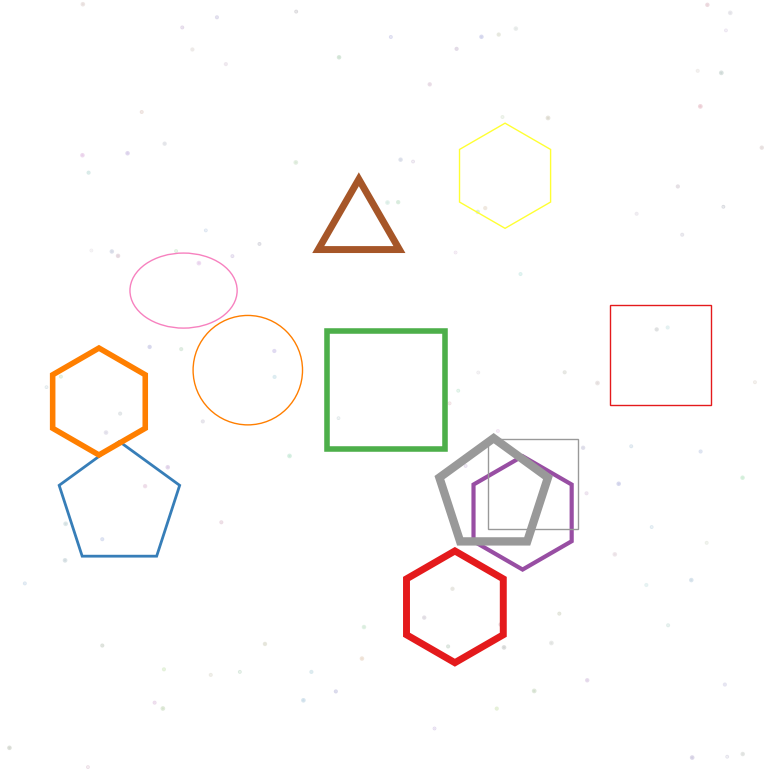[{"shape": "hexagon", "thickness": 2.5, "radius": 0.36, "center": [0.591, 0.212]}, {"shape": "square", "thickness": 0.5, "radius": 0.33, "center": [0.858, 0.539]}, {"shape": "pentagon", "thickness": 1, "radius": 0.41, "center": [0.155, 0.344]}, {"shape": "square", "thickness": 2, "radius": 0.38, "center": [0.501, 0.493]}, {"shape": "hexagon", "thickness": 1.5, "radius": 0.37, "center": [0.679, 0.334]}, {"shape": "circle", "thickness": 0.5, "radius": 0.36, "center": [0.322, 0.519]}, {"shape": "hexagon", "thickness": 2, "radius": 0.35, "center": [0.129, 0.479]}, {"shape": "hexagon", "thickness": 0.5, "radius": 0.34, "center": [0.656, 0.772]}, {"shape": "triangle", "thickness": 2.5, "radius": 0.3, "center": [0.466, 0.706]}, {"shape": "oval", "thickness": 0.5, "radius": 0.35, "center": [0.238, 0.623]}, {"shape": "square", "thickness": 0.5, "radius": 0.29, "center": [0.692, 0.371]}, {"shape": "pentagon", "thickness": 3, "radius": 0.37, "center": [0.641, 0.357]}]